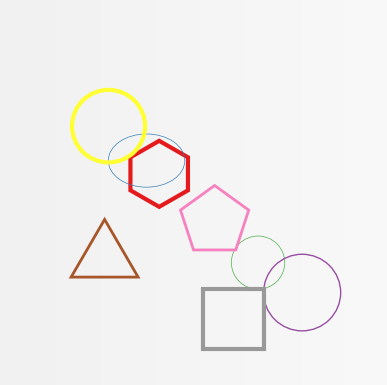[{"shape": "hexagon", "thickness": 3, "radius": 0.43, "center": [0.411, 0.549]}, {"shape": "oval", "thickness": 0.5, "radius": 0.49, "center": [0.378, 0.583]}, {"shape": "circle", "thickness": 0.5, "radius": 0.34, "center": [0.666, 0.318]}, {"shape": "circle", "thickness": 1, "radius": 0.5, "center": [0.78, 0.24]}, {"shape": "circle", "thickness": 3, "radius": 0.47, "center": [0.28, 0.672]}, {"shape": "triangle", "thickness": 2, "radius": 0.5, "center": [0.27, 0.33]}, {"shape": "pentagon", "thickness": 2, "radius": 0.46, "center": [0.554, 0.426]}, {"shape": "square", "thickness": 3, "radius": 0.39, "center": [0.602, 0.171]}]